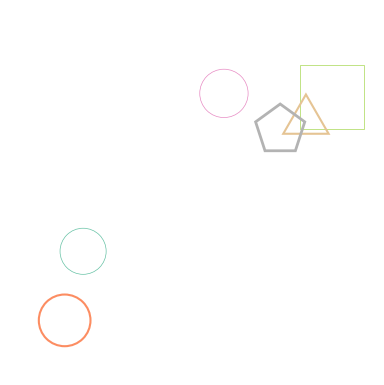[{"shape": "circle", "thickness": 0.5, "radius": 0.3, "center": [0.216, 0.347]}, {"shape": "circle", "thickness": 1.5, "radius": 0.34, "center": [0.168, 0.168]}, {"shape": "circle", "thickness": 0.5, "radius": 0.31, "center": [0.582, 0.757]}, {"shape": "square", "thickness": 0.5, "radius": 0.42, "center": [0.861, 0.748]}, {"shape": "triangle", "thickness": 1.5, "radius": 0.34, "center": [0.795, 0.687]}, {"shape": "pentagon", "thickness": 2, "radius": 0.34, "center": [0.728, 0.663]}]